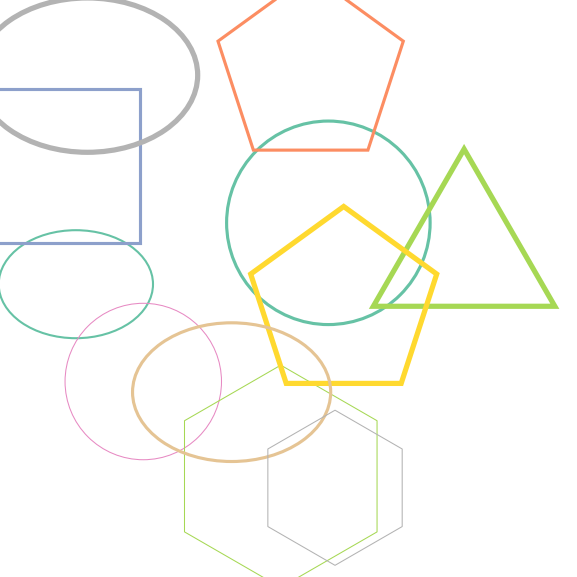[{"shape": "circle", "thickness": 1.5, "radius": 0.88, "center": [0.569, 0.613]}, {"shape": "oval", "thickness": 1, "radius": 0.67, "center": [0.131, 0.507]}, {"shape": "pentagon", "thickness": 1.5, "radius": 0.84, "center": [0.538, 0.876]}, {"shape": "square", "thickness": 1.5, "radius": 0.67, "center": [0.109, 0.712]}, {"shape": "circle", "thickness": 0.5, "radius": 0.68, "center": [0.248, 0.339]}, {"shape": "triangle", "thickness": 2.5, "radius": 0.91, "center": [0.804, 0.56]}, {"shape": "hexagon", "thickness": 0.5, "radius": 0.96, "center": [0.486, 0.174]}, {"shape": "pentagon", "thickness": 2.5, "radius": 0.85, "center": [0.595, 0.472]}, {"shape": "oval", "thickness": 1.5, "radius": 0.86, "center": [0.401, 0.32]}, {"shape": "oval", "thickness": 2.5, "radius": 0.95, "center": [0.151, 0.869]}, {"shape": "hexagon", "thickness": 0.5, "radius": 0.67, "center": [0.58, 0.155]}]